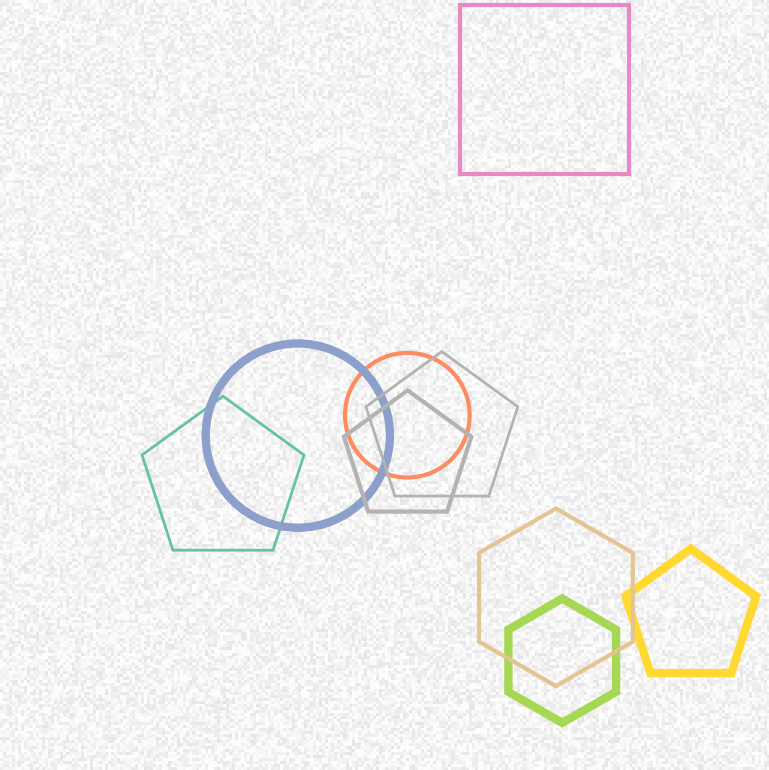[{"shape": "pentagon", "thickness": 1, "radius": 0.55, "center": [0.29, 0.375]}, {"shape": "circle", "thickness": 1.5, "radius": 0.4, "center": [0.529, 0.461]}, {"shape": "circle", "thickness": 3, "radius": 0.6, "center": [0.387, 0.434]}, {"shape": "square", "thickness": 1.5, "radius": 0.55, "center": [0.707, 0.884]}, {"shape": "hexagon", "thickness": 3, "radius": 0.4, "center": [0.73, 0.142]}, {"shape": "pentagon", "thickness": 3, "radius": 0.45, "center": [0.897, 0.198]}, {"shape": "hexagon", "thickness": 1.5, "radius": 0.58, "center": [0.722, 0.224]}, {"shape": "pentagon", "thickness": 1, "radius": 0.52, "center": [0.574, 0.44]}, {"shape": "pentagon", "thickness": 1.5, "radius": 0.44, "center": [0.529, 0.406]}]